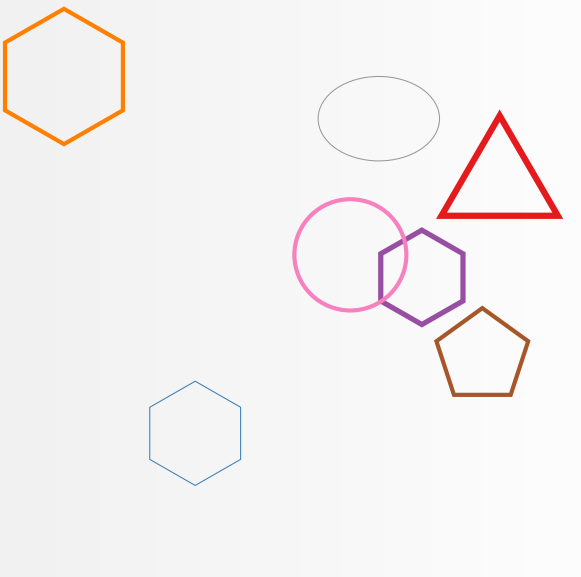[{"shape": "triangle", "thickness": 3, "radius": 0.58, "center": [0.86, 0.683]}, {"shape": "hexagon", "thickness": 0.5, "radius": 0.45, "center": [0.336, 0.249]}, {"shape": "hexagon", "thickness": 2.5, "radius": 0.41, "center": [0.726, 0.519]}, {"shape": "hexagon", "thickness": 2, "radius": 0.59, "center": [0.11, 0.867]}, {"shape": "pentagon", "thickness": 2, "radius": 0.42, "center": [0.83, 0.383]}, {"shape": "circle", "thickness": 2, "radius": 0.48, "center": [0.603, 0.558]}, {"shape": "oval", "thickness": 0.5, "radius": 0.52, "center": [0.652, 0.794]}]